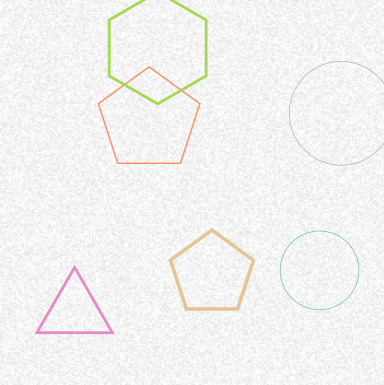[{"shape": "circle", "thickness": 0.5, "radius": 0.51, "center": [0.83, 0.298]}, {"shape": "pentagon", "thickness": 1, "radius": 0.69, "center": [0.387, 0.688]}, {"shape": "triangle", "thickness": 2, "radius": 0.57, "center": [0.194, 0.192]}, {"shape": "hexagon", "thickness": 2, "radius": 0.73, "center": [0.41, 0.876]}, {"shape": "pentagon", "thickness": 2.5, "radius": 0.57, "center": [0.551, 0.289]}, {"shape": "circle", "thickness": 0.5, "radius": 0.67, "center": [0.886, 0.706]}]